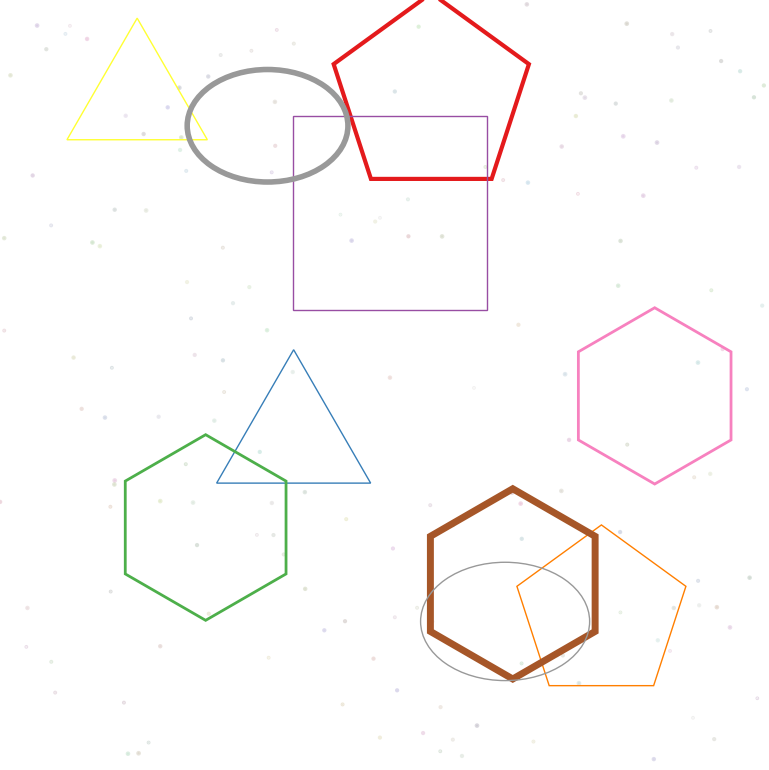[{"shape": "pentagon", "thickness": 1.5, "radius": 0.67, "center": [0.56, 0.876]}, {"shape": "triangle", "thickness": 0.5, "radius": 0.58, "center": [0.381, 0.43]}, {"shape": "hexagon", "thickness": 1, "radius": 0.6, "center": [0.267, 0.315]}, {"shape": "square", "thickness": 0.5, "radius": 0.63, "center": [0.506, 0.724]}, {"shape": "pentagon", "thickness": 0.5, "radius": 0.58, "center": [0.781, 0.203]}, {"shape": "triangle", "thickness": 0.5, "radius": 0.53, "center": [0.178, 0.871]}, {"shape": "hexagon", "thickness": 2.5, "radius": 0.62, "center": [0.666, 0.242]}, {"shape": "hexagon", "thickness": 1, "radius": 0.57, "center": [0.85, 0.486]}, {"shape": "oval", "thickness": 2, "radius": 0.52, "center": [0.347, 0.837]}, {"shape": "oval", "thickness": 0.5, "radius": 0.55, "center": [0.656, 0.193]}]